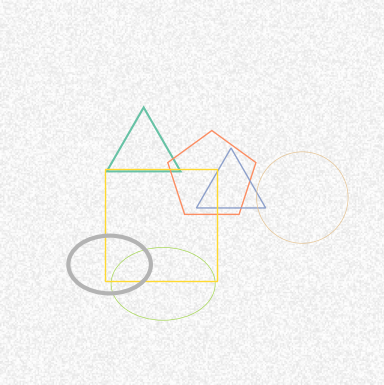[{"shape": "triangle", "thickness": 1.5, "radius": 0.55, "center": [0.373, 0.61]}, {"shape": "pentagon", "thickness": 1, "radius": 0.6, "center": [0.55, 0.541]}, {"shape": "triangle", "thickness": 1, "radius": 0.52, "center": [0.6, 0.512]}, {"shape": "oval", "thickness": 0.5, "radius": 0.68, "center": [0.424, 0.263]}, {"shape": "square", "thickness": 1, "radius": 0.73, "center": [0.418, 0.416]}, {"shape": "circle", "thickness": 0.5, "radius": 0.59, "center": [0.785, 0.487]}, {"shape": "oval", "thickness": 3, "radius": 0.54, "center": [0.285, 0.313]}]